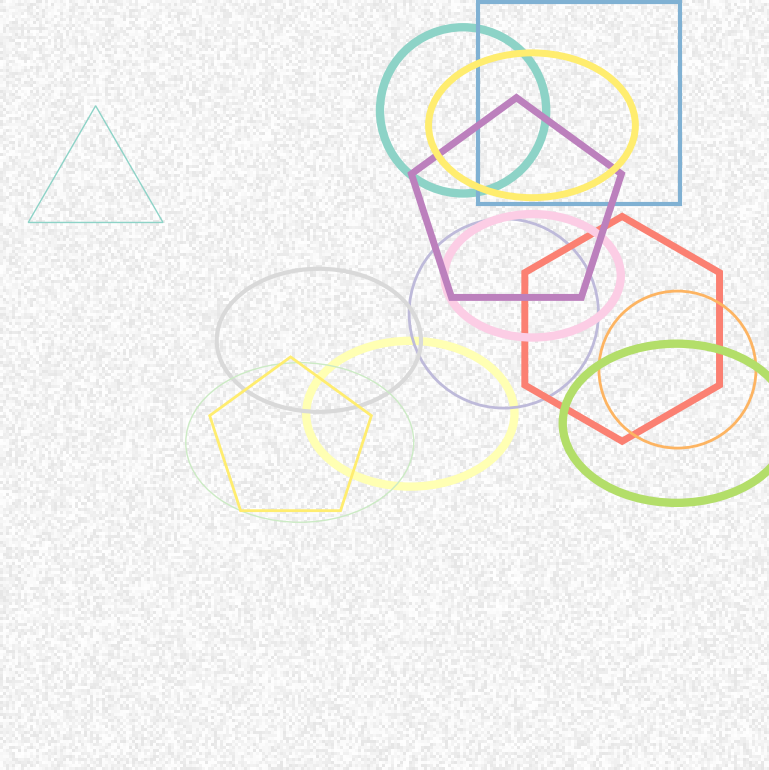[{"shape": "circle", "thickness": 3, "radius": 0.54, "center": [0.601, 0.857]}, {"shape": "triangle", "thickness": 0.5, "radius": 0.51, "center": [0.124, 0.762]}, {"shape": "oval", "thickness": 3, "radius": 0.68, "center": [0.533, 0.463]}, {"shape": "circle", "thickness": 1, "radius": 0.61, "center": [0.654, 0.593]}, {"shape": "hexagon", "thickness": 2.5, "radius": 0.73, "center": [0.808, 0.573]}, {"shape": "square", "thickness": 1.5, "radius": 0.66, "center": [0.752, 0.866]}, {"shape": "circle", "thickness": 1, "radius": 0.51, "center": [0.88, 0.52]}, {"shape": "oval", "thickness": 3, "radius": 0.74, "center": [0.878, 0.45]}, {"shape": "oval", "thickness": 3, "radius": 0.57, "center": [0.692, 0.642]}, {"shape": "oval", "thickness": 1.5, "radius": 0.66, "center": [0.414, 0.558]}, {"shape": "pentagon", "thickness": 2.5, "radius": 0.72, "center": [0.671, 0.73]}, {"shape": "oval", "thickness": 0.5, "radius": 0.74, "center": [0.389, 0.425]}, {"shape": "pentagon", "thickness": 1, "radius": 0.55, "center": [0.377, 0.426]}, {"shape": "oval", "thickness": 2.5, "radius": 0.67, "center": [0.691, 0.837]}]